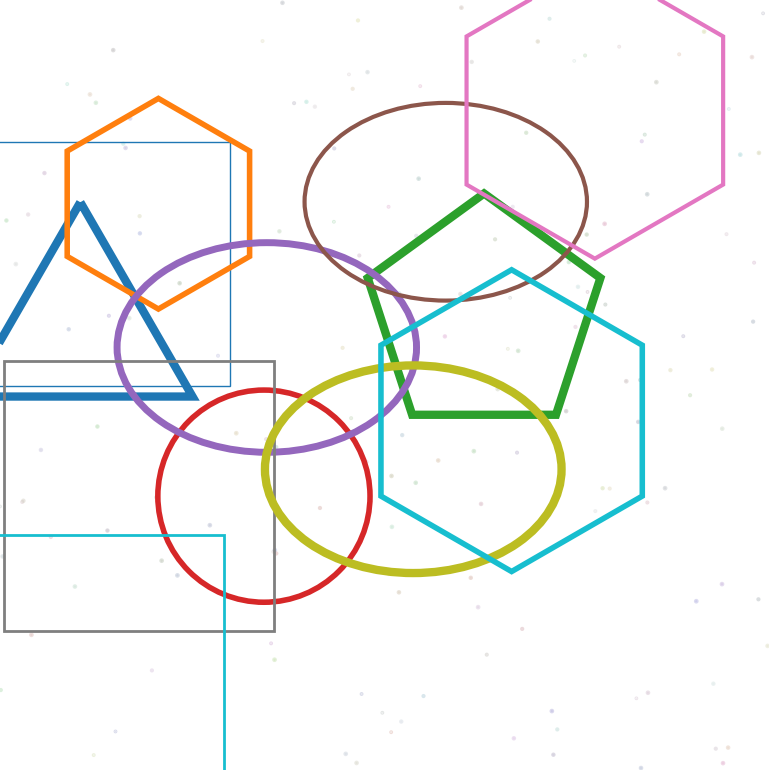[{"shape": "triangle", "thickness": 3, "radius": 0.84, "center": [0.104, 0.569]}, {"shape": "square", "thickness": 0.5, "radius": 0.79, "center": [0.14, 0.657]}, {"shape": "hexagon", "thickness": 2, "radius": 0.68, "center": [0.206, 0.735]}, {"shape": "pentagon", "thickness": 3, "radius": 0.79, "center": [0.629, 0.59]}, {"shape": "circle", "thickness": 2, "radius": 0.69, "center": [0.343, 0.356]}, {"shape": "oval", "thickness": 2.5, "radius": 0.97, "center": [0.346, 0.549]}, {"shape": "oval", "thickness": 1.5, "radius": 0.92, "center": [0.579, 0.738]}, {"shape": "hexagon", "thickness": 1.5, "radius": 0.96, "center": [0.773, 0.857]}, {"shape": "square", "thickness": 1, "radius": 0.88, "center": [0.181, 0.356]}, {"shape": "oval", "thickness": 3, "radius": 0.96, "center": [0.537, 0.391]}, {"shape": "hexagon", "thickness": 2, "radius": 0.98, "center": [0.664, 0.454]}, {"shape": "square", "thickness": 1, "radius": 0.94, "center": [0.102, 0.117]}]